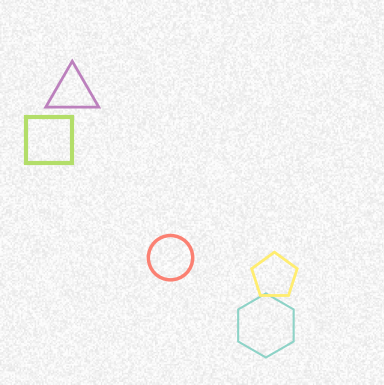[{"shape": "hexagon", "thickness": 1.5, "radius": 0.42, "center": [0.691, 0.155]}, {"shape": "circle", "thickness": 2.5, "radius": 0.29, "center": [0.443, 0.331]}, {"shape": "square", "thickness": 3, "radius": 0.3, "center": [0.127, 0.636]}, {"shape": "triangle", "thickness": 2, "radius": 0.4, "center": [0.188, 0.762]}, {"shape": "pentagon", "thickness": 2, "radius": 0.31, "center": [0.713, 0.283]}]